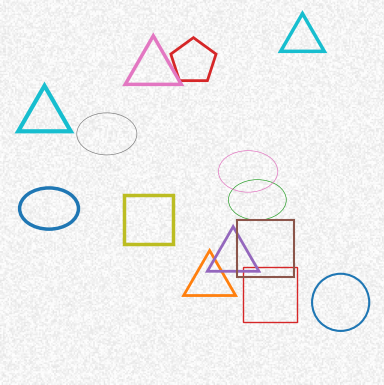[{"shape": "oval", "thickness": 2.5, "radius": 0.38, "center": [0.127, 0.458]}, {"shape": "circle", "thickness": 1.5, "radius": 0.37, "center": [0.885, 0.215]}, {"shape": "triangle", "thickness": 2, "radius": 0.39, "center": [0.545, 0.271]}, {"shape": "oval", "thickness": 0.5, "radius": 0.38, "center": [0.668, 0.481]}, {"shape": "square", "thickness": 1, "radius": 0.36, "center": [0.701, 0.236]}, {"shape": "pentagon", "thickness": 2, "radius": 0.31, "center": [0.502, 0.84]}, {"shape": "triangle", "thickness": 2, "radius": 0.39, "center": [0.606, 0.334]}, {"shape": "square", "thickness": 1.5, "radius": 0.37, "center": [0.69, 0.355]}, {"shape": "oval", "thickness": 0.5, "radius": 0.39, "center": [0.644, 0.555]}, {"shape": "triangle", "thickness": 2.5, "radius": 0.42, "center": [0.398, 0.823]}, {"shape": "oval", "thickness": 0.5, "radius": 0.39, "center": [0.277, 0.652]}, {"shape": "square", "thickness": 2.5, "radius": 0.32, "center": [0.385, 0.431]}, {"shape": "triangle", "thickness": 2.5, "radius": 0.33, "center": [0.786, 0.899]}, {"shape": "triangle", "thickness": 3, "radius": 0.39, "center": [0.116, 0.698]}]